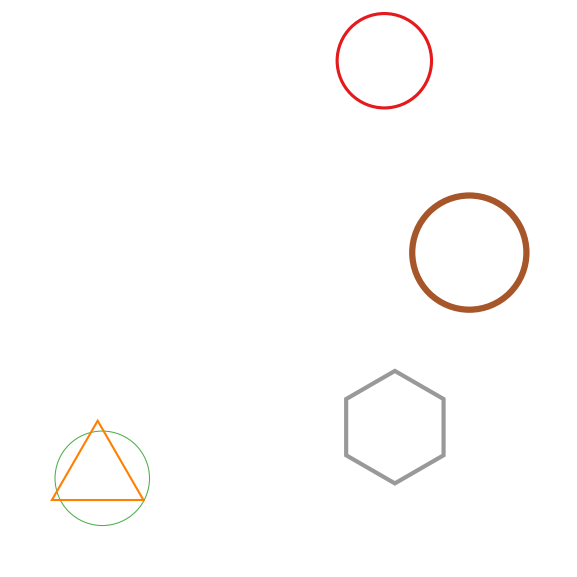[{"shape": "circle", "thickness": 1.5, "radius": 0.41, "center": [0.666, 0.894]}, {"shape": "circle", "thickness": 0.5, "radius": 0.41, "center": [0.177, 0.171]}, {"shape": "triangle", "thickness": 1, "radius": 0.46, "center": [0.169, 0.179]}, {"shape": "circle", "thickness": 3, "radius": 0.49, "center": [0.813, 0.562]}, {"shape": "hexagon", "thickness": 2, "radius": 0.49, "center": [0.684, 0.259]}]